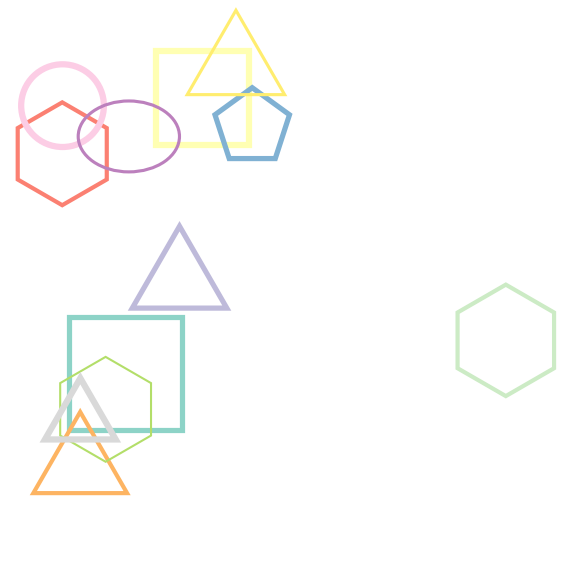[{"shape": "square", "thickness": 2.5, "radius": 0.49, "center": [0.217, 0.353]}, {"shape": "square", "thickness": 3, "radius": 0.4, "center": [0.351, 0.83]}, {"shape": "triangle", "thickness": 2.5, "radius": 0.47, "center": [0.311, 0.513]}, {"shape": "hexagon", "thickness": 2, "radius": 0.45, "center": [0.108, 0.733]}, {"shape": "pentagon", "thickness": 2.5, "radius": 0.34, "center": [0.437, 0.779]}, {"shape": "triangle", "thickness": 2, "radius": 0.47, "center": [0.139, 0.192]}, {"shape": "hexagon", "thickness": 1, "radius": 0.45, "center": [0.183, 0.29]}, {"shape": "circle", "thickness": 3, "radius": 0.36, "center": [0.108, 0.816]}, {"shape": "triangle", "thickness": 3, "radius": 0.35, "center": [0.139, 0.274]}, {"shape": "oval", "thickness": 1.5, "radius": 0.44, "center": [0.223, 0.763]}, {"shape": "hexagon", "thickness": 2, "radius": 0.48, "center": [0.876, 0.41]}, {"shape": "triangle", "thickness": 1.5, "radius": 0.49, "center": [0.409, 0.884]}]